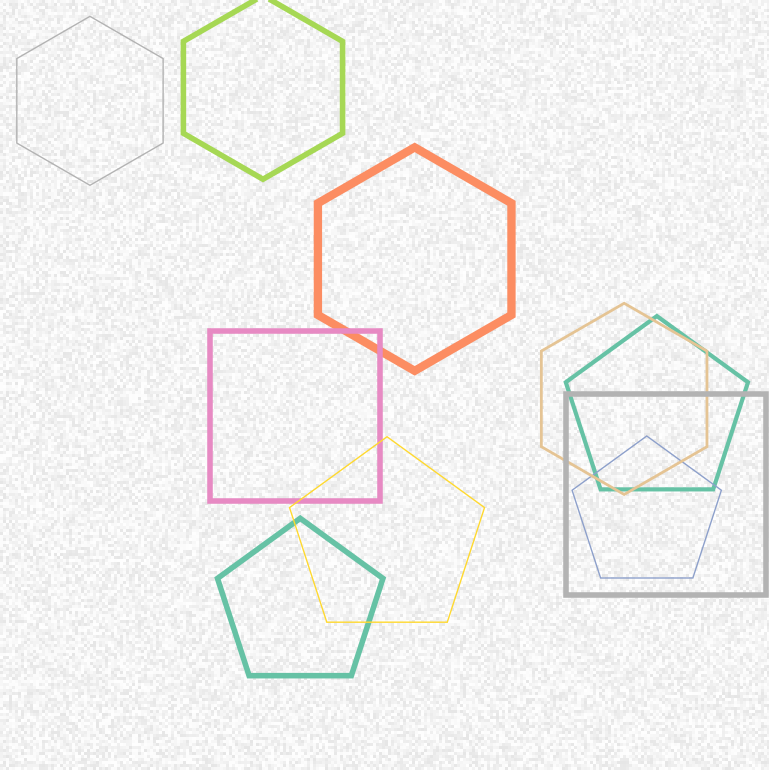[{"shape": "pentagon", "thickness": 2, "radius": 0.56, "center": [0.39, 0.214]}, {"shape": "pentagon", "thickness": 1.5, "radius": 0.62, "center": [0.853, 0.465]}, {"shape": "hexagon", "thickness": 3, "radius": 0.73, "center": [0.539, 0.664]}, {"shape": "pentagon", "thickness": 0.5, "radius": 0.51, "center": [0.84, 0.332]}, {"shape": "square", "thickness": 2, "radius": 0.55, "center": [0.383, 0.46]}, {"shape": "hexagon", "thickness": 2, "radius": 0.6, "center": [0.342, 0.887]}, {"shape": "pentagon", "thickness": 0.5, "radius": 0.67, "center": [0.503, 0.3]}, {"shape": "hexagon", "thickness": 1, "radius": 0.62, "center": [0.811, 0.482]}, {"shape": "square", "thickness": 2, "radius": 0.65, "center": [0.865, 0.358]}, {"shape": "hexagon", "thickness": 0.5, "radius": 0.55, "center": [0.117, 0.869]}]